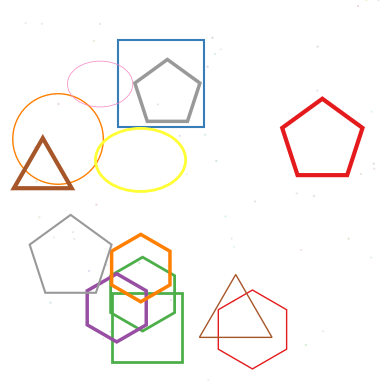[{"shape": "pentagon", "thickness": 3, "radius": 0.55, "center": [0.837, 0.634]}, {"shape": "hexagon", "thickness": 1, "radius": 0.51, "center": [0.656, 0.144]}, {"shape": "square", "thickness": 1.5, "radius": 0.56, "center": [0.418, 0.783]}, {"shape": "square", "thickness": 2, "radius": 0.45, "center": [0.381, 0.15]}, {"shape": "hexagon", "thickness": 2, "radius": 0.48, "center": [0.37, 0.236]}, {"shape": "hexagon", "thickness": 2.5, "radius": 0.44, "center": [0.303, 0.2]}, {"shape": "circle", "thickness": 1, "radius": 0.59, "center": [0.151, 0.639]}, {"shape": "hexagon", "thickness": 2.5, "radius": 0.44, "center": [0.366, 0.304]}, {"shape": "oval", "thickness": 2, "radius": 0.59, "center": [0.365, 0.585]}, {"shape": "triangle", "thickness": 1, "radius": 0.54, "center": [0.612, 0.178]}, {"shape": "triangle", "thickness": 3, "radius": 0.43, "center": [0.111, 0.554]}, {"shape": "oval", "thickness": 0.5, "radius": 0.43, "center": [0.26, 0.782]}, {"shape": "pentagon", "thickness": 2.5, "radius": 0.44, "center": [0.435, 0.757]}, {"shape": "pentagon", "thickness": 1.5, "radius": 0.56, "center": [0.183, 0.33]}]